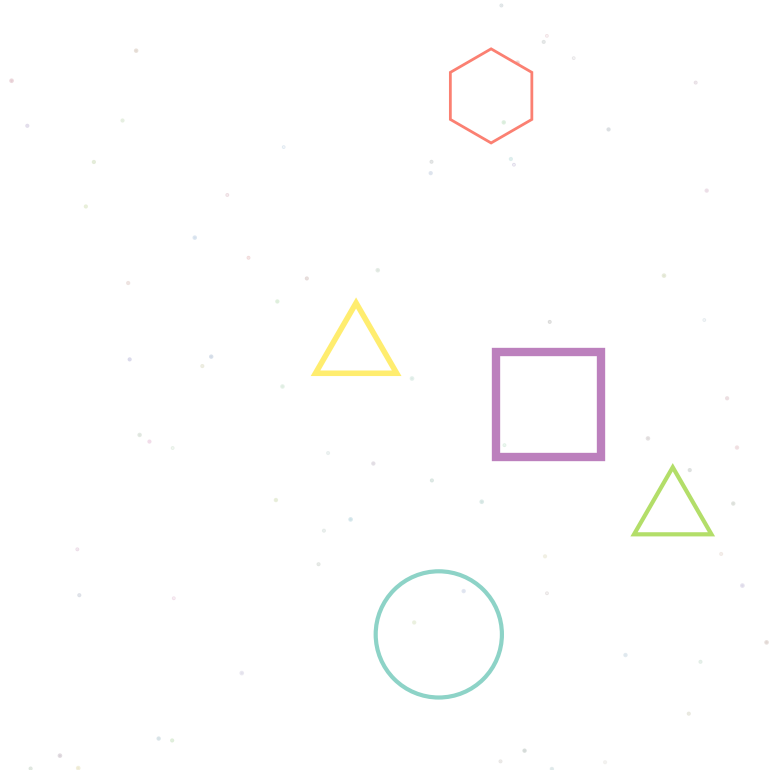[{"shape": "circle", "thickness": 1.5, "radius": 0.41, "center": [0.57, 0.176]}, {"shape": "hexagon", "thickness": 1, "radius": 0.31, "center": [0.638, 0.875]}, {"shape": "triangle", "thickness": 1.5, "radius": 0.29, "center": [0.874, 0.335]}, {"shape": "square", "thickness": 3, "radius": 0.34, "center": [0.713, 0.474]}, {"shape": "triangle", "thickness": 2, "radius": 0.3, "center": [0.462, 0.546]}]